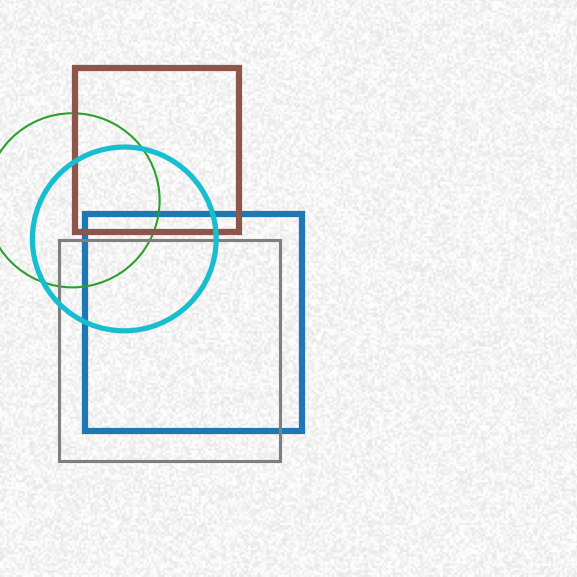[{"shape": "square", "thickness": 3, "radius": 0.94, "center": [0.335, 0.441]}, {"shape": "circle", "thickness": 1, "radius": 0.75, "center": [0.126, 0.652]}, {"shape": "square", "thickness": 3, "radius": 0.71, "center": [0.272, 0.739]}, {"shape": "square", "thickness": 1.5, "radius": 0.96, "center": [0.293, 0.393]}, {"shape": "circle", "thickness": 2.5, "radius": 0.8, "center": [0.215, 0.585]}]